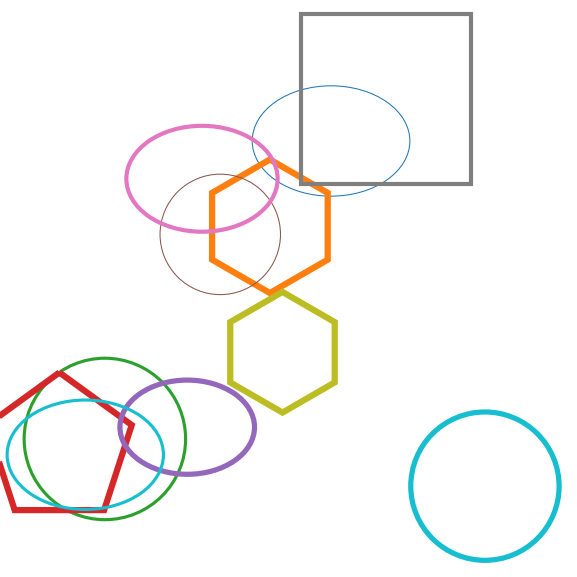[{"shape": "oval", "thickness": 0.5, "radius": 0.68, "center": [0.573, 0.755]}, {"shape": "hexagon", "thickness": 3, "radius": 0.58, "center": [0.467, 0.607]}, {"shape": "circle", "thickness": 1.5, "radius": 0.7, "center": [0.182, 0.239]}, {"shape": "pentagon", "thickness": 3, "radius": 0.66, "center": [0.103, 0.222]}, {"shape": "oval", "thickness": 2.5, "radius": 0.58, "center": [0.324, 0.259]}, {"shape": "circle", "thickness": 0.5, "radius": 0.52, "center": [0.381, 0.593]}, {"shape": "oval", "thickness": 2, "radius": 0.65, "center": [0.35, 0.69]}, {"shape": "square", "thickness": 2, "radius": 0.74, "center": [0.669, 0.828]}, {"shape": "hexagon", "thickness": 3, "radius": 0.52, "center": [0.489, 0.389]}, {"shape": "oval", "thickness": 1.5, "radius": 0.68, "center": [0.148, 0.212]}, {"shape": "circle", "thickness": 2.5, "radius": 0.64, "center": [0.84, 0.157]}]